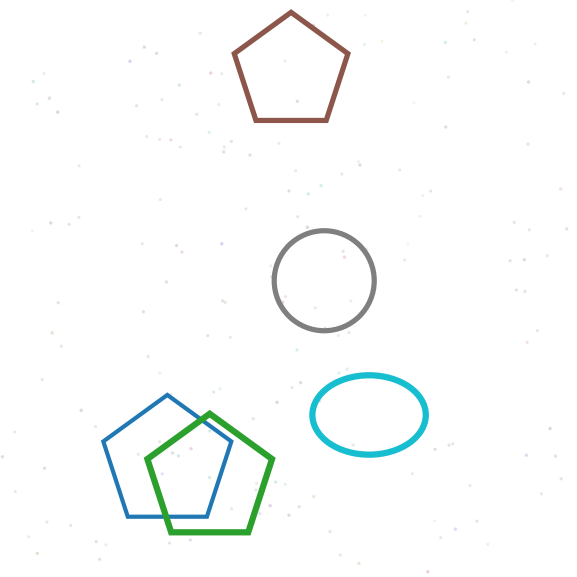[{"shape": "pentagon", "thickness": 2, "radius": 0.58, "center": [0.29, 0.199]}, {"shape": "pentagon", "thickness": 3, "radius": 0.57, "center": [0.363, 0.169]}, {"shape": "pentagon", "thickness": 2.5, "radius": 0.52, "center": [0.504, 0.874]}, {"shape": "circle", "thickness": 2.5, "radius": 0.43, "center": [0.561, 0.513]}, {"shape": "oval", "thickness": 3, "radius": 0.49, "center": [0.639, 0.281]}]